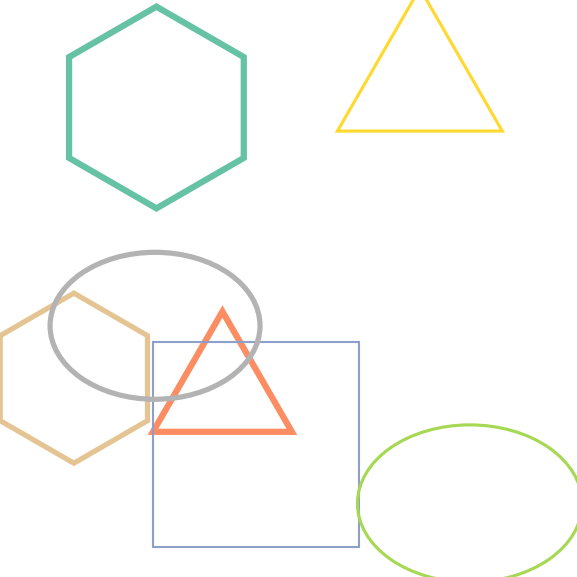[{"shape": "hexagon", "thickness": 3, "radius": 0.87, "center": [0.271, 0.813]}, {"shape": "triangle", "thickness": 3, "radius": 0.69, "center": [0.385, 0.321]}, {"shape": "square", "thickness": 1, "radius": 0.89, "center": [0.443, 0.23]}, {"shape": "oval", "thickness": 1.5, "radius": 0.97, "center": [0.814, 0.127]}, {"shape": "triangle", "thickness": 1.5, "radius": 0.82, "center": [0.727, 0.855]}, {"shape": "hexagon", "thickness": 2.5, "radius": 0.74, "center": [0.128, 0.344]}, {"shape": "oval", "thickness": 2.5, "radius": 0.91, "center": [0.268, 0.435]}]